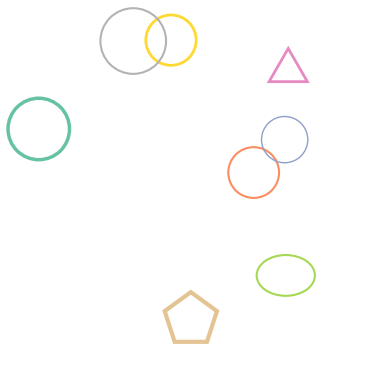[{"shape": "circle", "thickness": 2.5, "radius": 0.4, "center": [0.101, 0.665]}, {"shape": "circle", "thickness": 1.5, "radius": 0.33, "center": [0.659, 0.552]}, {"shape": "circle", "thickness": 1, "radius": 0.3, "center": [0.739, 0.637]}, {"shape": "triangle", "thickness": 2, "radius": 0.29, "center": [0.749, 0.817]}, {"shape": "oval", "thickness": 1.5, "radius": 0.38, "center": [0.742, 0.285]}, {"shape": "circle", "thickness": 2, "radius": 0.33, "center": [0.444, 0.896]}, {"shape": "pentagon", "thickness": 3, "radius": 0.36, "center": [0.496, 0.17]}, {"shape": "circle", "thickness": 1.5, "radius": 0.43, "center": [0.346, 0.893]}]